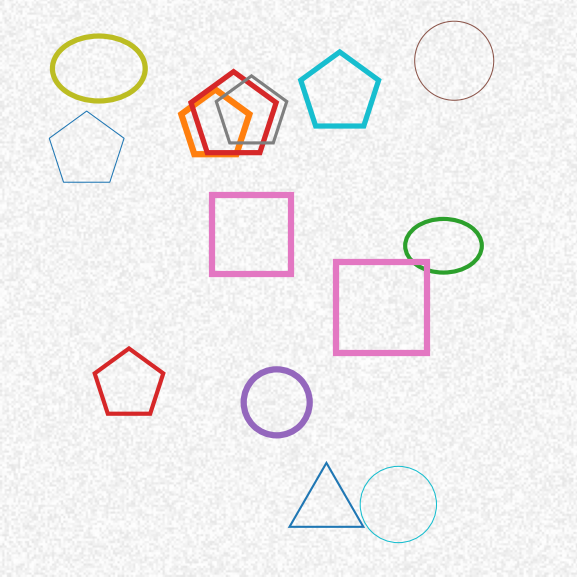[{"shape": "triangle", "thickness": 1, "radius": 0.37, "center": [0.565, 0.124]}, {"shape": "pentagon", "thickness": 0.5, "radius": 0.34, "center": [0.15, 0.739]}, {"shape": "pentagon", "thickness": 3, "radius": 0.31, "center": [0.373, 0.782]}, {"shape": "oval", "thickness": 2, "radius": 0.33, "center": [0.768, 0.574]}, {"shape": "pentagon", "thickness": 2.5, "radius": 0.39, "center": [0.404, 0.797]}, {"shape": "pentagon", "thickness": 2, "radius": 0.31, "center": [0.223, 0.333]}, {"shape": "circle", "thickness": 3, "radius": 0.29, "center": [0.479, 0.302]}, {"shape": "circle", "thickness": 0.5, "radius": 0.34, "center": [0.787, 0.894]}, {"shape": "square", "thickness": 3, "radius": 0.39, "center": [0.661, 0.467]}, {"shape": "square", "thickness": 3, "radius": 0.34, "center": [0.436, 0.593]}, {"shape": "pentagon", "thickness": 1.5, "radius": 0.32, "center": [0.436, 0.804]}, {"shape": "oval", "thickness": 2.5, "radius": 0.4, "center": [0.171, 0.881]}, {"shape": "pentagon", "thickness": 2.5, "radius": 0.35, "center": [0.588, 0.838]}, {"shape": "circle", "thickness": 0.5, "radius": 0.33, "center": [0.69, 0.126]}]